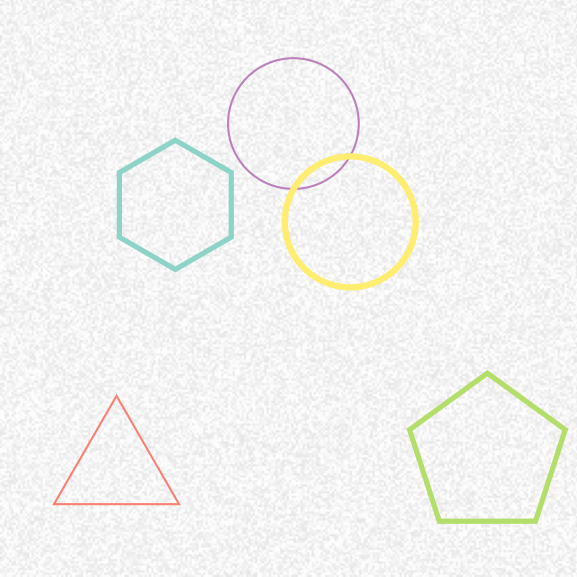[{"shape": "hexagon", "thickness": 2.5, "radius": 0.56, "center": [0.304, 0.644]}, {"shape": "triangle", "thickness": 1, "radius": 0.63, "center": [0.202, 0.189]}, {"shape": "pentagon", "thickness": 2.5, "radius": 0.71, "center": [0.844, 0.211]}, {"shape": "circle", "thickness": 1, "radius": 0.57, "center": [0.508, 0.785]}, {"shape": "circle", "thickness": 3, "radius": 0.57, "center": [0.606, 0.615]}]